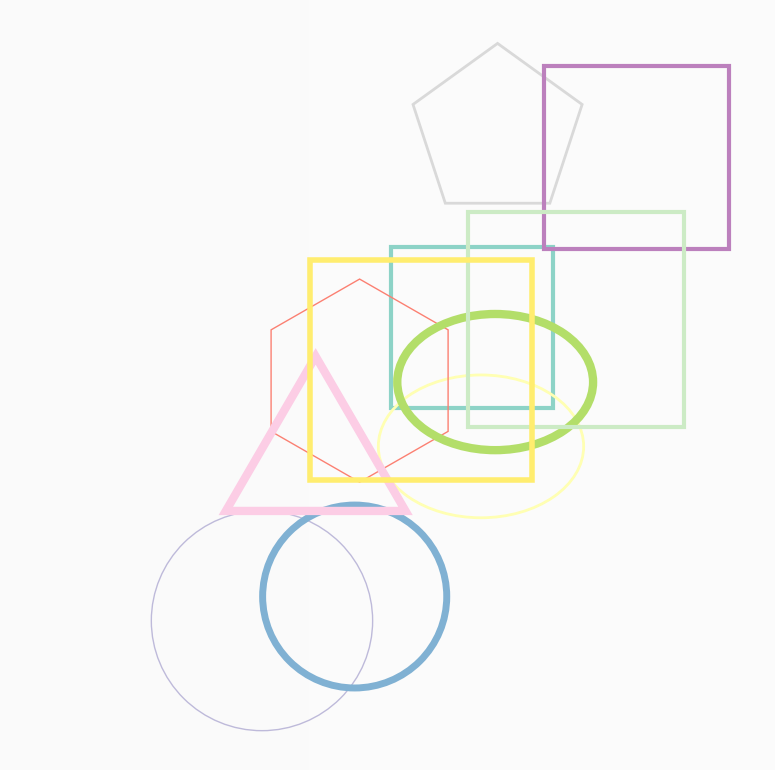[{"shape": "square", "thickness": 1.5, "radius": 0.52, "center": [0.609, 0.575]}, {"shape": "oval", "thickness": 1, "radius": 0.66, "center": [0.621, 0.42]}, {"shape": "circle", "thickness": 0.5, "radius": 0.71, "center": [0.338, 0.194]}, {"shape": "hexagon", "thickness": 0.5, "radius": 0.66, "center": [0.464, 0.506]}, {"shape": "circle", "thickness": 2.5, "radius": 0.59, "center": [0.458, 0.225]}, {"shape": "oval", "thickness": 3, "radius": 0.63, "center": [0.639, 0.504]}, {"shape": "triangle", "thickness": 3, "radius": 0.67, "center": [0.407, 0.403]}, {"shape": "pentagon", "thickness": 1, "radius": 0.57, "center": [0.642, 0.829]}, {"shape": "square", "thickness": 1.5, "radius": 0.6, "center": [0.821, 0.795]}, {"shape": "square", "thickness": 1.5, "radius": 0.7, "center": [0.743, 0.585]}, {"shape": "square", "thickness": 2, "radius": 0.72, "center": [0.544, 0.519]}]